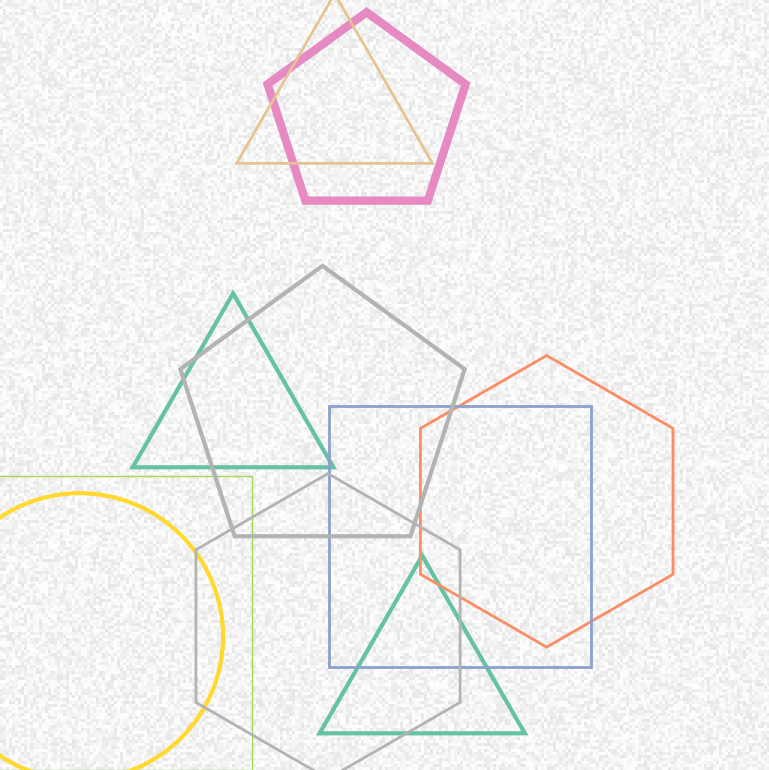[{"shape": "triangle", "thickness": 1.5, "radius": 0.75, "center": [0.303, 0.468]}, {"shape": "triangle", "thickness": 1.5, "radius": 0.77, "center": [0.548, 0.125]}, {"shape": "hexagon", "thickness": 1, "radius": 0.95, "center": [0.71, 0.349]}, {"shape": "square", "thickness": 1, "radius": 0.85, "center": [0.597, 0.303]}, {"shape": "pentagon", "thickness": 3, "radius": 0.68, "center": [0.476, 0.849]}, {"shape": "square", "thickness": 0.5, "radius": 0.95, "center": [0.136, 0.19]}, {"shape": "circle", "thickness": 1.5, "radius": 0.93, "center": [0.104, 0.173]}, {"shape": "triangle", "thickness": 1, "radius": 0.73, "center": [0.435, 0.861]}, {"shape": "pentagon", "thickness": 1.5, "radius": 0.97, "center": [0.419, 0.461]}, {"shape": "hexagon", "thickness": 1, "radius": 0.99, "center": [0.426, 0.187]}]